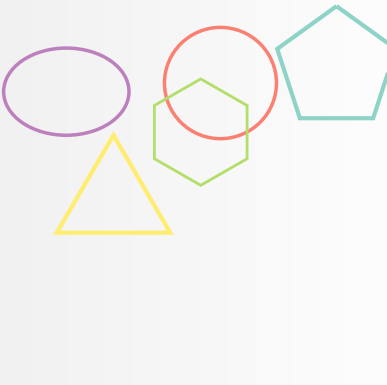[{"shape": "pentagon", "thickness": 3, "radius": 0.8, "center": [0.868, 0.823]}, {"shape": "circle", "thickness": 2.5, "radius": 0.72, "center": [0.569, 0.784]}, {"shape": "hexagon", "thickness": 2, "radius": 0.69, "center": [0.518, 0.657]}, {"shape": "oval", "thickness": 2.5, "radius": 0.81, "center": [0.171, 0.762]}, {"shape": "triangle", "thickness": 3, "radius": 0.84, "center": [0.293, 0.48]}]